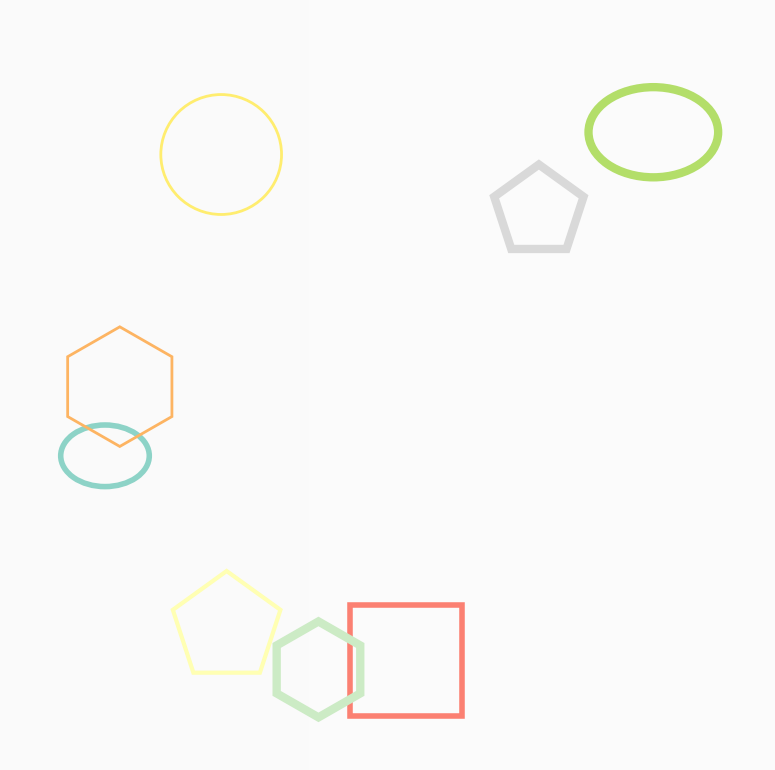[{"shape": "oval", "thickness": 2, "radius": 0.29, "center": [0.135, 0.408]}, {"shape": "pentagon", "thickness": 1.5, "radius": 0.36, "center": [0.292, 0.185]}, {"shape": "square", "thickness": 2, "radius": 0.36, "center": [0.523, 0.143]}, {"shape": "hexagon", "thickness": 1, "radius": 0.39, "center": [0.155, 0.498]}, {"shape": "oval", "thickness": 3, "radius": 0.42, "center": [0.843, 0.828]}, {"shape": "pentagon", "thickness": 3, "radius": 0.3, "center": [0.695, 0.726]}, {"shape": "hexagon", "thickness": 3, "radius": 0.31, "center": [0.411, 0.131]}, {"shape": "circle", "thickness": 1, "radius": 0.39, "center": [0.285, 0.799]}]